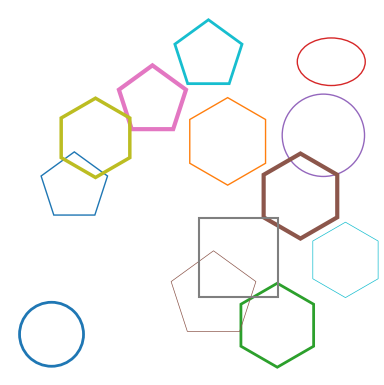[{"shape": "circle", "thickness": 2, "radius": 0.42, "center": [0.134, 0.132]}, {"shape": "pentagon", "thickness": 1, "radius": 0.45, "center": [0.193, 0.515]}, {"shape": "hexagon", "thickness": 1, "radius": 0.57, "center": [0.591, 0.633]}, {"shape": "hexagon", "thickness": 2, "radius": 0.55, "center": [0.72, 0.155]}, {"shape": "oval", "thickness": 1, "radius": 0.44, "center": [0.86, 0.84]}, {"shape": "circle", "thickness": 1, "radius": 0.53, "center": [0.84, 0.649]}, {"shape": "hexagon", "thickness": 3, "radius": 0.55, "center": [0.78, 0.491]}, {"shape": "pentagon", "thickness": 0.5, "radius": 0.58, "center": [0.555, 0.233]}, {"shape": "pentagon", "thickness": 3, "radius": 0.46, "center": [0.396, 0.739]}, {"shape": "square", "thickness": 1.5, "radius": 0.51, "center": [0.619, 0.332]}, {"shape": "hexagon", "thickness": 2.5, "radius": 0.51, "center": [0.248, 0.642]}, {"shape": "hexagon", "thickness": 0.5, "radius": 0.49, "center": [0.897, 0.325]}, {"shape": "pentagon", "thickness": 2, "radius": 0.46, "center": [0.541, 0.857]}]